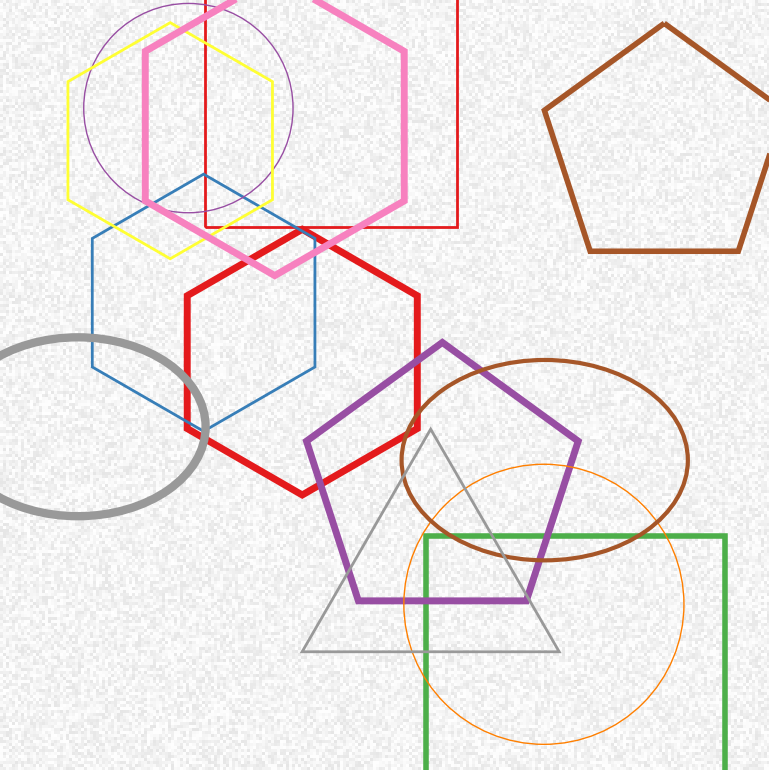[{"shape": "square", "thickness": 1, "radius": 0.82, "center": [0.43, 0.87]}, {"shape": "hexagon", "thickness": 2.5, "radius": 0.86, "center": [0.393, 0.53]}, {"shape": "hexagon", "thickness": 1, "radius": 0.83, "center": [0.264, 0.607]}, {"shape": "square", "thickness": 2, "radius": 0.97, "center": [0.747, 0.11]}, {"shape": "pentagon", "thickness": 2.5, "radius": 0.93, "center": [0.574, 0.37]}, {"shape": "circle", "thickness": 0.5, "radius": 0.68, "center": [0.245, 0.86]}, {"shape": "circle", "thickness": 0.5, "radius": 0.91, "center": [0.706, 0.215]}, {"shape": "hexagon", "thickness": 1, "radius": 0.77, "center": [0.221, 0.817]}, {"shape": "oval", "thickness": 1.5, "radius": 0.93, "center": [0.707, 0.402]}, {"shape": "pentagon", "thickness": 2, "radius": 0.82, "center": [0.863, 0.806]}, {"shape": "hexagon", "thickness": 2.5, "radius": 0.97, "center": [0.357, 0.836]}, {"shape": "oval", "thickness": 3, "radius": 0.83, "center": [0.101, 0.446]}, {"shape": "triangle", "thickness": 1, "radius": 0.96, "center": [0.559, 0.25]}]